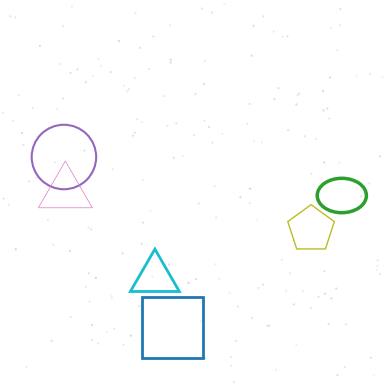[{"shape": "square", "thickness": 2, "radius": 0.39, "center": [0.447, 0.149]}, {"shape": "oval", "thickness": 2.5, "radius": 0.32, "center": [0.888, 0.492]}, {"shape": "circle", "thickness": 1.5, "radius": 0.42, "center": [0.166, 0.592]}, {"shape": "triangle", "thickness": 0.5, "radius": 0.4, "center": [0.17, 0.501]}, {"shape": "pentagon", "thickness": 1, "radius": 0.32, "center": [0.808, 0.405]}, {"shape": "triangle", "thickness": 2, "radius": 0.37, "center": [0.402, 0.28]}]